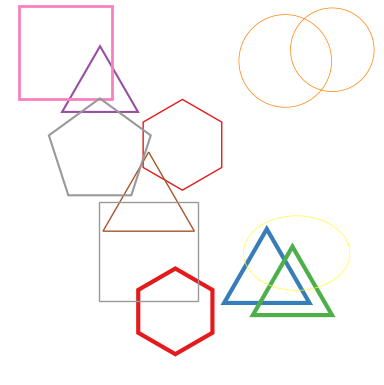[{"shape": "hexagon", "thickness": 3, "radius": 0.56, "center": [0.455, 0.191]}, {"shape": "hexagon", "thickness": 1, "radius": 0.59, "center": [0.474, 0.624]}, {"shape": "triangle", "thickness": 3, "radius": 0.64, "center": [0.693, 0.277]}, {"shape": "triangle", "thickness": 3, "radius": 0.59, "center": [0.76, 0.241]}, {"shape": "triangle", "thickness": 1.5, "radius": 0.57, "center": [0.26, 0.766]}, {"shape": "circle", "thickness": 0.5, "radius": 0.54, "center": [0.863, 0.871]}, {"shape": "circle", "thickness": 0.5, "radius": 0.6, "center": [0.741, 0.842]}, {"shape": "oval", "thickness": 0.5, "radius": 0.69, "center": [0.77, 0.343]}, {"shape": "triangle", "thickness": 1, "radius": 0.69, "center": [0.386, 0.468]}, {"shape": "square", "thickness": 2, "radius": 0.6, "center": [0.171, 0.862]}, {"shape": "square", "thickness": 1, "radius": 0.64, "center": [0.385, 0.346]}, {"shape": "pentagon", "thickness": 1.5, "radius": 0.7, "center": [0.259, 0.605]}]